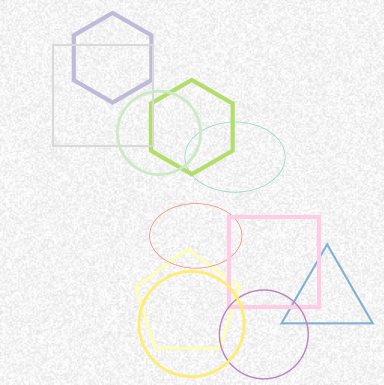[{"shape": "oval", "thickness": 0.5, "radius": 0.65, "center": [0.61, 0.592]}, {"shape": "pentagon", "thickness": 2, "radius": 0.71, "center": [0.487, 0.211]}, {"shape": "hexagon", "thickness": 3, "radius": 0.58, "center": [0.292, 0.85]}, {"shape": "oval", "thickness": 0.5, "radius": 0.6, "center": [0.508, 0.387]}, {"shape": "triangle", "thickness": 1.5, "radius": 0.68, "center": [0.85, 0.228]}, {"shape": "hexagon", "thickness": 3, "radius": 0.61, "center": [0.498, 0.67]}, {"shape": "square", "thickness": 3, "radius": 0.58, "center": [0.712, 0.319]}, {"shape": "square", "thickness": 1.5, "radius": 0.65, "center": [0.267, 0.752]}, {"shape": "circle", "thickness": 1, "radius": 0.58, "center": [0.685, 0.131]}, {"shape": "circle", "thickness": 2, "radius": 0.54, "center": [0.413, 0.655]}, {"shape": "circle", "thickness": 2, "radius": 0.68, "center": [0.498, 0.158]}]